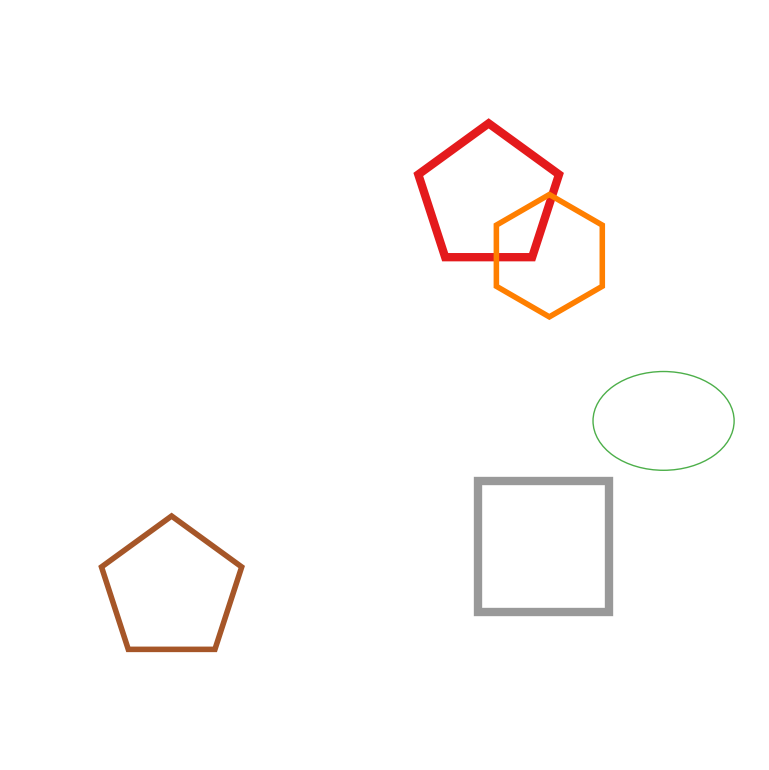[{"shape": "pentagon", "thickness": 3, "radius": 0.48, "center": [0.635, 0.744]}, {"shape": "oval", "thickness": 0.5, "radius": 0.46, "center": [0.862, 0.453]}, {"shape": "hexagon", "thickness": 2, "radius": 0.4, "center": [0.713, 0.668]}, {"shape": "pentagon", "thickness": 2, "radius": 0.48, "center": [0.223, 0.234]}, {"shape": "square", "thickness": 3, "radius": 0.43, "center": [0.706, 0.29]}]